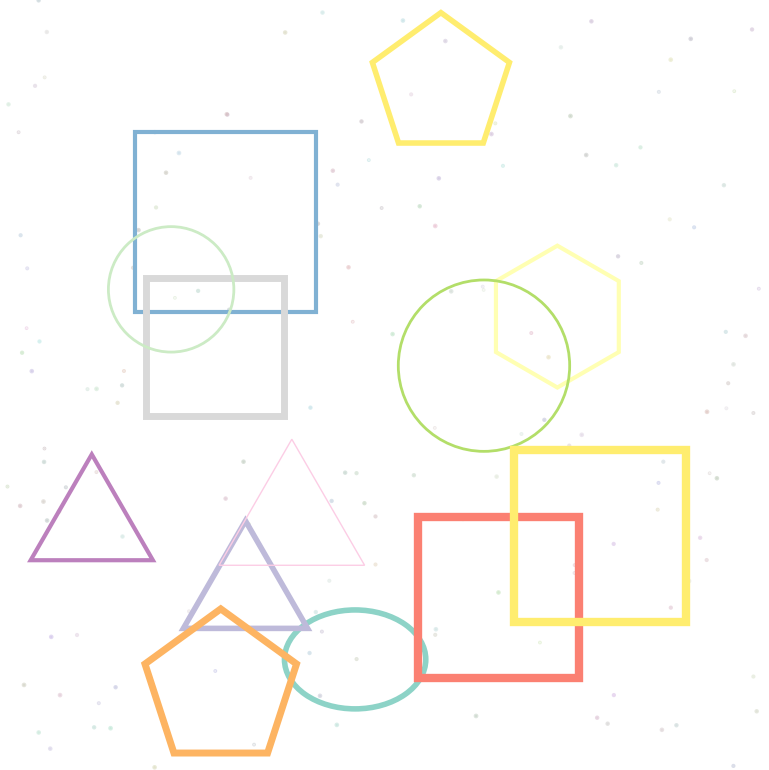[{"shape": "oval", "thickness": 2, "radius": 0.46, "center": [0.461, 0.144]}, {"shape": "hexagon", "thickness": 1.5, "radius": 0.46, "center": [0.724, 0.589]}, {"shape": "triangle", "thickness": 2, "radius": 0.47, "center": [0.319, 0.23]}, {"shape": "square", "thickness": 3, "radius": 0.52, "center": [0.647, 0.224]}, {"shape": "square", "thickness": 1.5, "radius": 0.59, "center": [0.293, 0.712]}, {"shape": "pentagon", "thickness": 2.5, "radius": 0.52, "center": [0.287, 0.106]}, {"shape": "circle", "thickness": 1, "radius": 0.56, "center": [0.629, 0.525]}, {"shape": "triangle", "thickness": 0.5, "radius": 0.55, "center": [0.379, 0.32]}, {"shape": "square", "thickness": 2.5, "radius": 0.45, "center": [0.279, 0.549]}, {"shape": "triangle", "thickness": 1.5, "radius": 0.46, "center": [0.119, 0.318]}, {"shape": "circle", "thickness": 1, "radius": 0.41, "center": [0.222, 0.624]}, {"shape": "pentagon", "thickness": 2, "radius": 0.47, "center": [0.573, 0.89]}, {"shape": "square", "thickness": 3, "radius": 0.56, "center": [0.779, 0.304]}]